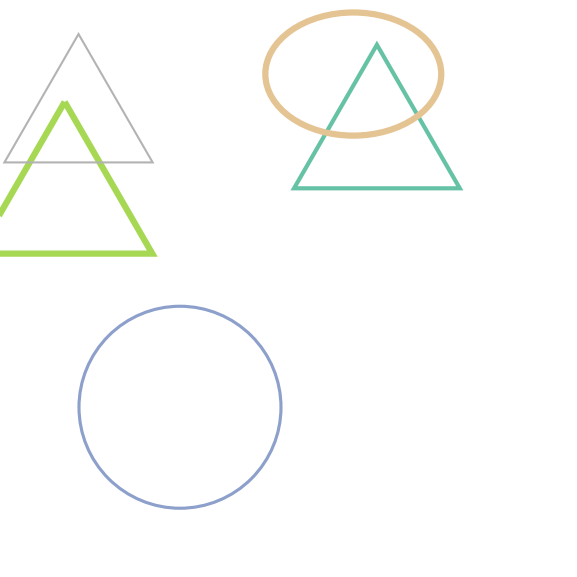[{"shape": "triangle", "thickness": 2, "radius": 0.83, "center": [0.653, 0.756]}, {"shape": "circle", "thickness": 1.5, "radius": 0.87, "center": [0.312, 0.294]}, {"shape": "triangle", "thickness": 3, "radius": 0.88, "center": [0.112, 0.648]}, {"shape": "oval", "thickness": 3, "radius": 0.76, "center": [0.612, 0.871]}, {"shape": "triangle", "thickness": 1, "radius": 0.74, "center": [0.136, 0.792]}]